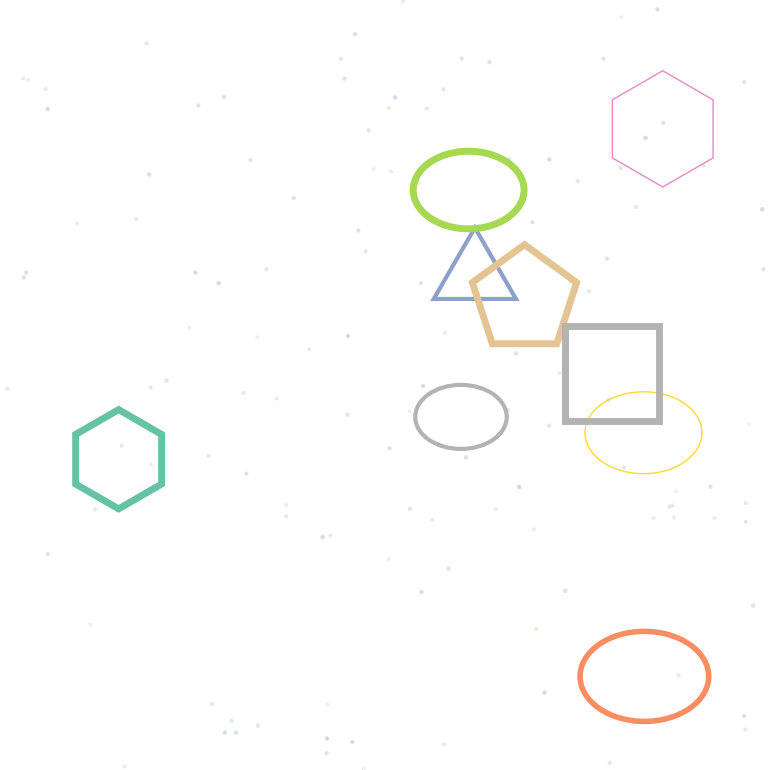[{"shape": "hexagon", "thickness": 2.5, "radius": 0.32, "center": [0.154, 0.404]}, {"shape": "oval", "thickness": 2, "radius": 0.42, "center": [0.837, 0.122]}, {"shape": "triangle", "thickness": 1.5, "radius": 0.31, "center": [0.617, 0.643]}, {"shape": "hexagon", "thickness": 0.5, "radius": 0.38, "center": [0.861, 0.833]}, {"shape": "oval", "thickness": 2.5, "radius": 0.36, "center": [0.609, 0.753]}, {"shape": "oval", "thickness": 0.5, "radius": 0.38, "center": [0.836, 0.438]}, {"shape": "pentagon", "thickness": 2.5, "radius": 0.36, "center": [0.681, 0.611]}, {"shape": "square", "thickness": 2.5, "radius": 0.31, "center": [0.795, 0.515]}, {"shape": "oval", "thickness": 1.5, "radius": 0.3, "center": [0.599, 0.459]}]